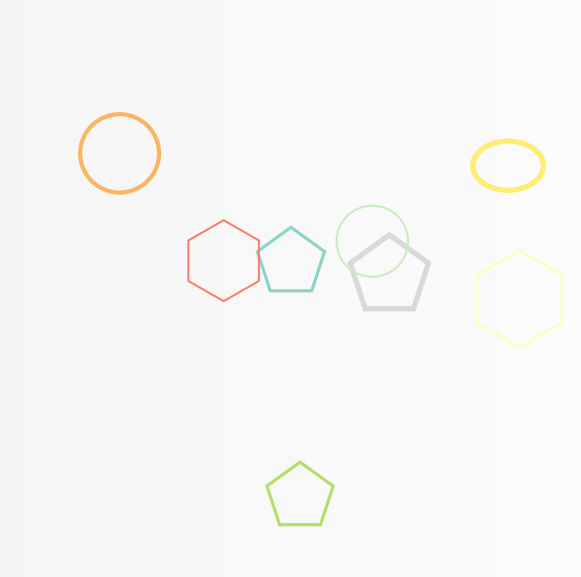[{"shape": "pentagon", "thickness": 1.5, "radius": 0.3, "center": [0.501, 0.545]}, {"shape": "hexagon", "thickness": 1, "radius": 0.42, "center": [0.894, 0.482]}, {"shape": "hexagon", "thickness": 1, "radius": 0.35, "center": [0.385, 0.548]}, {"shape": "circle", "thickness": 2, "radius": 0.34, "center": [0.206, 0.734]}, {"shape": "pentagon", "thickness": 1.5, "radius": 0.3, "center": [0.516, 0.139]}, {"shape": "pentagon", "thickness": 2.5, "radius": 0.35, "center": [0.67, 0.522]}, {"shape": "circle", "thickness": 1, "radius": 0.31, "center": [0.641, 0.581]}, {"shape": "oval", "thickness": 2.5, "radius": 0.3, "center": [0.874, 0.712]}]